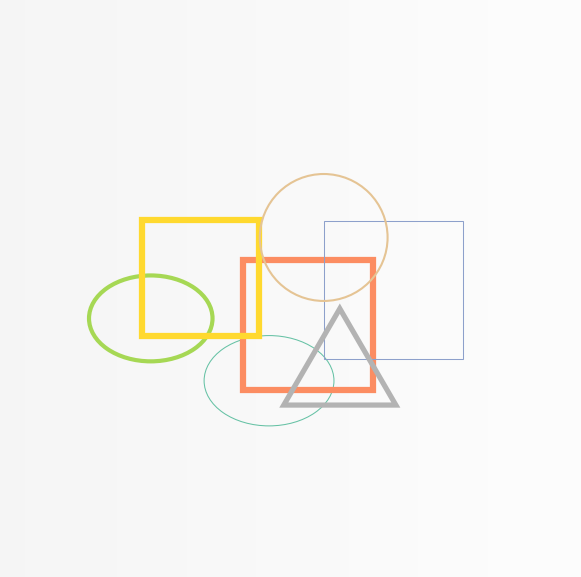[{"shape": "oval", "thickness": 0.5, "radius": 0.56, "center": [0.463, 0.34]}, {"shape": "square", "thickness": 3, "radius": 0.56, "center": [0.531, 0.436]}, {"shape": "square", "thickness": 0.5, "radius": 0.6, "center": [0.677, 0.497]}, {"shape": "oval", "thickness": 2, "radius": 0.53, "center": [0.259, 0.448]}, {"shape": "square", "thickness": 3, "radius": 0.5, "center": [0.345, 0.518]}, {"shape": "circle", "thickness": 1, "radius": 0.55, "center": [0.557, 0.588]}, {"shape": "triangle", "thickness": 2.5, "radius": 0.56, "center": [0.585, 0.353]}]